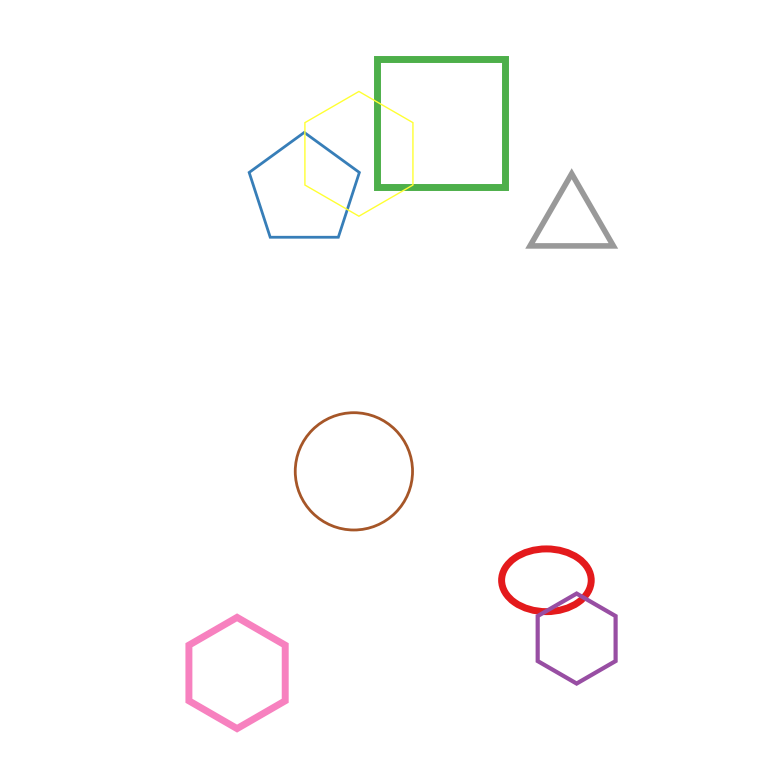[{"shape": "oval", "thickness": 2.5, "radius": 0.29, "center": [0.71, 0.246]}, {"shape": "pentagon", "thickness": 1, "radius": 0.38, "center": [0.395, 0.753]}, {"shape": "square", "thickness": 2.5, "radius": 0.42, "center": [0.573, 0.84]}, {"shape": "hexagon", "thickness": 1.5, "radius": 0.29, "center": [0.749, 0.171]}, {"shape": "hexagon", "thickness": 0.5, "radius": 0.4, "center": [0.466, 0.8]}, {"shape": "circle", "thickness": 1, "radius": 0.38, "center": [0.46, 0.388]}, {"shape": "hexagon", "thickness": 2.5, "radius": 0.36, "center": [0.308, 0.126]}, {"shape": "triangle", "thickness": 2, "radius": 0.31, "center": [0.742, 0.712]}]